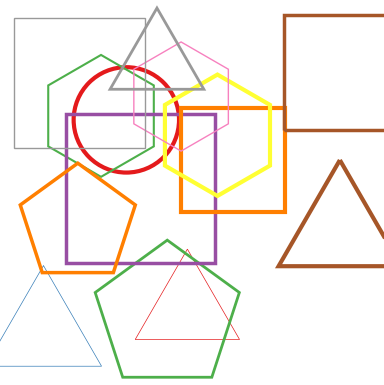[{"shape": "triangle", "thickness": 0.5, "radius": 0.78, "center": [0.487, 0.196]}, {"shape": "circle", "thickness": 3, "radius": 0.68, "center": [0.328, 0.689]}, {"shape": "triangle", "thickness": 0.5, "radius": 0.87, "center": [0.113, 0.136]}, {"shape": "hexagon", "thickness": 1.5, "radius": 0.79, "center": [0.262, 0.699]}, {"shape": "pentagon", "thickness": 2, "radius": 0.98, "center": [0.434, 0.179]}, {"shape": "square", "thickness": 2.5, "radius": 0.97, "center": [0.366, 0.511]}, {"shape": "square", "thickness": 3, "radius": 0.68, "center": [0.604, 0.585]}, {"shape": "pentagon", "thickness": 2.5, "radius": 0.79, "center": [0.202, 0.419]}, {"shape": "hexagon", "thickness": 3, "radius": 0.79, "center": [0.565, 0.649]}, {"shape": "triangle", "thickness": 3, "radius": 0.92, "center": [0.883, 0.4]}, {"shape": "square", "thickness": 2.5, "radius": 0.74, "center": [0.886, 0.811]}, {"shape": "hexagon", "thickness": 1, "radius": 0.71, "center": [0.47, 0.749]}, {"shape": "triangle", "thickness": 2, "radius": 0.7, "center": [0.408, 0.838]}, {"shape": "square", "thickness": 1, "radius": 0.85, "center": [0.206, 0.784]}]